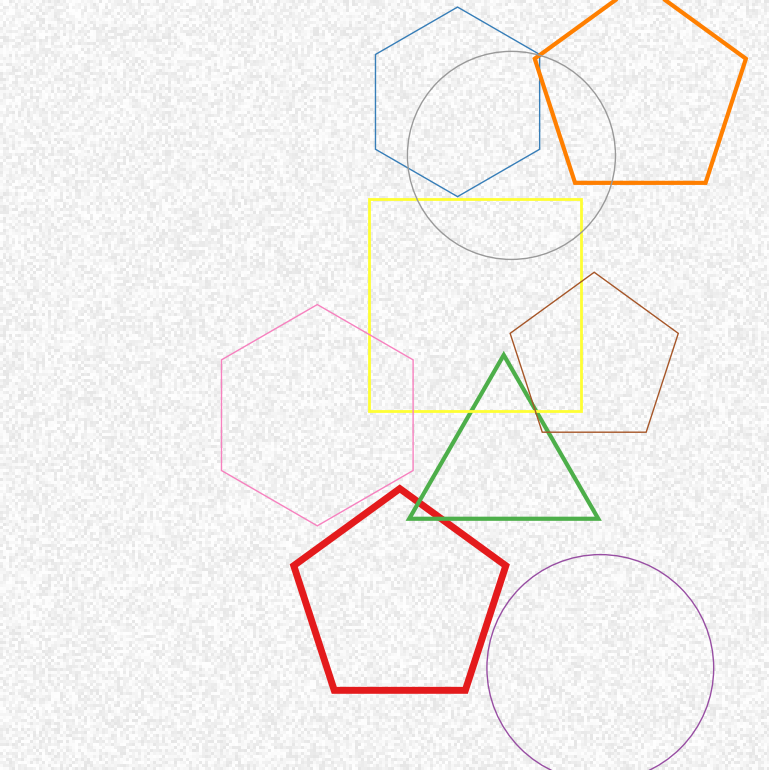[{"shape": "pentagon", "thickness": 2.5, "radius": 0.72, "center": [0.519, 0.221]}, {"shape": "hexagon", "thickness": 0.5, "radius": 0.62, "center": [0.594, 0.868]}, {"shape": "triangle", "thickness": 1.5, "radius": 0.71, "center": [0.654, 0.397]}, {"shape": "circle", "thickness": 0.5, "radius": 0.74, "center": [0.78, 0.132]}, {"shape": "pentagon", "thickness": 1.5, "radius": 0.72, "center": [0.832, 0.879]}, {"shape": "square", "thickness": 1, "radius": 0.69, "center": [0.617, 0.604]}, {"shape": "pentagon", "thickness": 0.5, "radius": 0.57, "center": [0.772, 0.532]}, {"shape": "hexagon", "thickness": 0.5, "radius": 0.72, "center": [0.412, 0.461]}, {"shape": "circle", "thickness": 0.5, "radius": 0.68, "center": [0.664, 0.798]}]